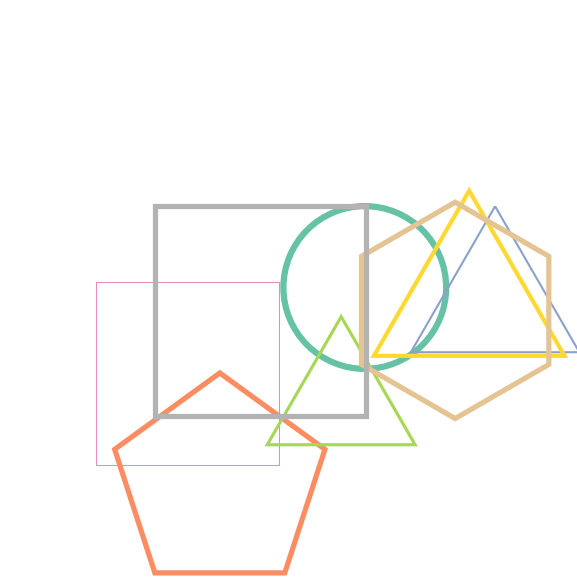[{"shape": "circle", "thickness": 3, "radius": 0.7, "center": [0.632, 0.501]}, {"shape": "pentagon", "thickness": 2.5, "radius": 0.96, "center": [0.381, 0.162]}, {"shape": "triangle", "thickness": 1, "radius": 0.84, "center": [0.857, 0.473]}, {"shape": "square", "thickness": 0.5, "radius": 0.79, "center": [0.324, 0.353]}, {"shape": "triangle", "thickness": 1.5, "radius": 0.74, "center": [0.591, 0.303]}, {"shape": "triangle", "thickness": 2, "radius": 0.95, "center": [0.812, 0.478]}, {"shape": "hexagon", "thickness": 2.5, "radius": 0.94, "center": [0.788, 0.462]}, {"shape": "square", "thickness": 2.5, "radius": 0.91, "center": [0.451, 0.461]}]